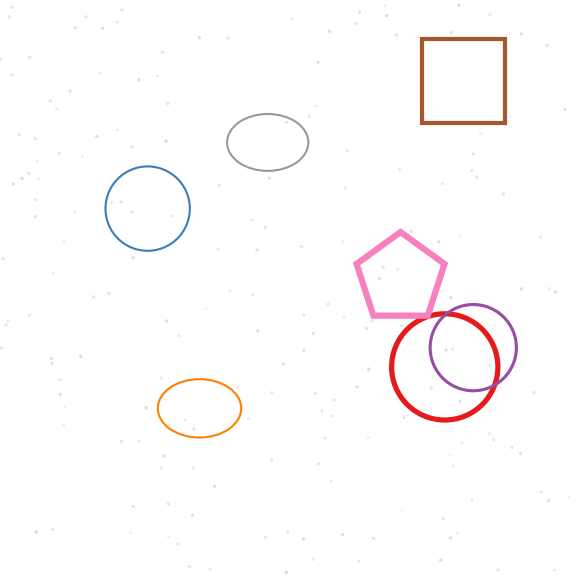[{"shape": "circle", "thickness": 2.5, "radius": 0.46, "center": [0.77, 0.364]}, {"shape": "circle", "thickness": 1, "radius": 0.37, "center": [0.256, 0.638]}, {"shape": "circle", "thickness": 1.5, "radius": 0.37, "center": [0.819, 0.397]}, {"shape": "oval", "thickness": 1, "radius": 0.36, "center": [0.345, 0.292]}, {"shape": "square", "thickness": 2, "radius": 0.36, "center": [0.803, 0.859]}, {"shape": "pentagon", "thickness": 3, "radius": 0.4, "center": [0.694, 0.517]}, {"shape": "oval", "thickness": 1, "radius": 0.35, "center": [0.464, 0.752]}]